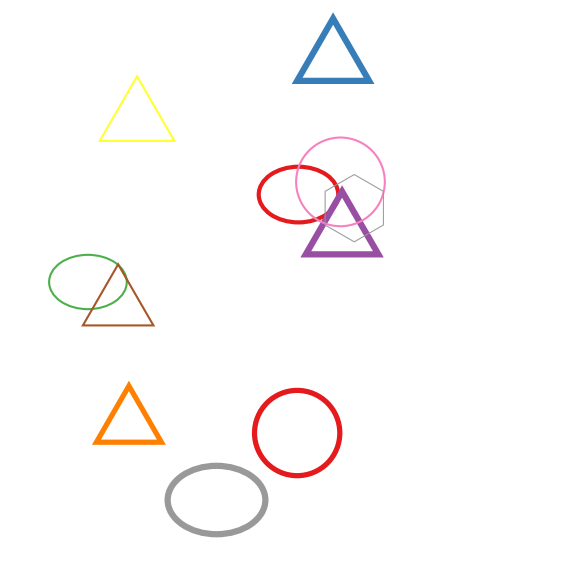[{"shape": "oval", "thickness": 2, "radius": 0.34, "center": [0.517, 0.662]}, {"shape": "circle", "thickness": 2.5, "radius": 0.37, "center": [0.515, 0.249]}, {"shape": "triangle", "thickness": 3, "radius": 0.36, "center": [0.577, 0.895]}, {"shape": "oval", "thickness": 1, "radius": 0.34, "center": [0.152, 0.511]}, {"shape": "triangle", "thickness": 3, "radius": 0.36, "center": [0.592, 0.595]}, {"shape": "triangle", "thickness": 2.5, "radius": 0.32, "center": [0.223, 0.266]}, {"shape": "triangle", "thickness": 1, "radius": 0.37, "center": [0.237, 0.792]}, {"shape": "triangle", "thickness": 1, "radius": 0.35, "center": [0.205, 0.471]}, {"shape": "circle", "thickness": 1, "radius": 0.38, "center": [0.59, 0.684]}, {"shape": "hexagon", "thickness": 0.5, "radius": 0.29, "center": [0.613, 0.639]}, {"shape": "oval", "thickness": 3, "radius": 0.42, "center": [0.375, 0.133]}]